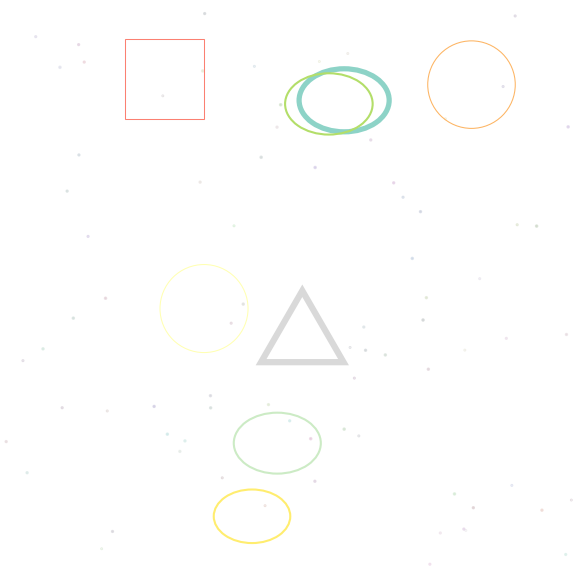[{"shape": "oval", "thickness": 2.5, "radius": 0.39, "center": [0.596, 0.825]}, {"shape": "circle", "thickness": 0.5, "radius": 0.38, "center": [0.353, 0.465]}, {"shape": "square", "thickness": 0.5, "radius": 0.35, "center": [0.285, 0.862]}, {"shape": "circle", "thickness": 0.5, "radius": 0.38, "center": [0.816, 0.853]}, {"shape": "oval", "thickness": 1, "radius": 0.38, "center": [0.569, 0.819]}, {"shape": "triangle", "thickness": 3, "radius": 0.41, "center": [0.523, 0.413]}, {"shape": "oval", "thickness": 1, "radius": 0.38, "center": [0.48, 0.232]}, {"shape": "oval", "thickness": 1, "radius": 0.33, "center": [0.436, 0.105]}]